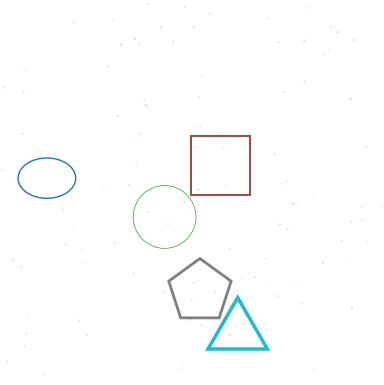[{"shape": "oval", "thickness": 1, "radius": 0.37, "center": [0.122, 0.537]}, {"shape": "circle", "thickness": 0.5, "radius": 0.41, "center": [0.427, 0.436]}, {"shape": "square", "thickness": 1.5, "radius": 0.38, "center": [0.572, 0.569]}, {"shape": "pentagon", "thickness": 2, "radius": 0.43, "center": [0.519, 0.243]}, {"shape": "triangle", "thickness": 2.5, "radius": 0.44, "center": [0.617, 0.138]}]